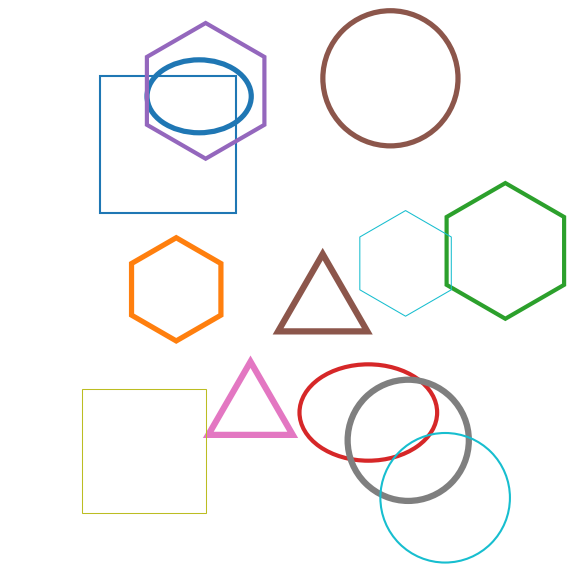[{"shape": "oval", "thickness": 2.5, "radius": 0.45, "center": [0.345, 0.832]}, {"shape": "square", "thickness": 1, "radius": 0.59, "center": [0.291, 0.749]}, {"shape": "hexagon", "thickness": 2.5, "radius": 0.45, "center": [0.305, 0.498]}, {"shape": "hexagon", "thickness": 2, "radius": 0.59, "center": [0.875, 0.565]}, {"shape": "oval", "thickness": 2, "radius": 0.6, "center": [0.638, 0.285]}, {"shape": "hexagon", "thickness": 2, "radius": 0.59, "center": [0.356, 0.842]}, {"shape": "circle", "thickness": 2.5, "radius": 0.59, "center": [0.676, 0.864]}, {"shape": "triangle", "thickness": 3, "radius": 0.45, "center": [0.559, 0.47]}, {"shape": "triangle", "thickness": 3, "radius": 0.42, "center": [0.434, 0.288]}, {"shape": "circle", "thickness": 3, "radius": 0.52, "center": [0.707, 0.237]}, {"shape": "square", "thickness": 0.5, "radius": 0.54, "center": [0.249, 0.219]}, {"shape": "hexagon", "thickness": 0.5, "radius": 0.46, "center": [0.702, 0.543]}, {"shape": "circle", "thickness": 1, "radius": 0.56, "center": [0.771, 0.137]}]